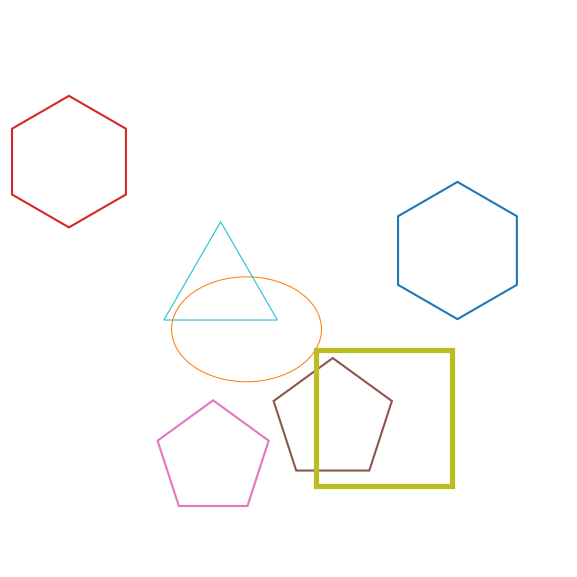[{"shape": "hexagon", "thickness": 1, "radius": 0.59, "center": [0.792, 0.565]}, {"shape": "oval", "thickness": 0.5, "radius": 0.65, "center": [0.427, 0.429]}, {"shape": "hexagon", "thickness": 1, "radius": 0.57, "center": [0.119, 0.719]}, {"shape": "pentagon", "thickness": 1, "radius": 0.54, "center": [0.576, 0.271]}, {"shape": "pentagon", "thickness": 1, "radius": 0.51, "center": [0.369, 0.205]}, {"shape": "square", "thickness": 2.5, "radius": 0.59, "center": [0.665, 0.275]}, {"shape": "triangle", "thickness": 0.5, "radius": 0.57, "center": [0.382, 0.502]}]